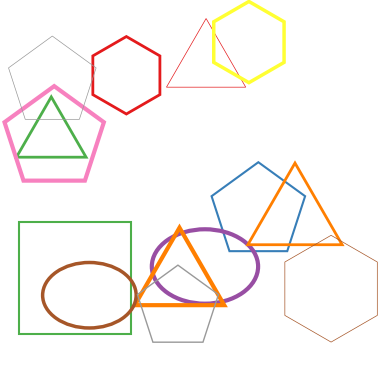[{"shape": "hexagon", "thickness": 2, "radius": 0.5, "center": [0.328, 0.804]}, {"shape": "triangle", "thickness": 0.5, "radius": 0.59, "center": [0.535, 0.833]}, {"shape": "pentagon", "thickness": 1.5, "radius": 0.64, "center": [0.671, 0.451]}, {"shape": "triangle", "thickness": 2, "radius": 0.52, "center": [0.133, 0.644]}, {"shape": "square", "thickness": 1.5, "radius": 0.73, "center": [0.195, 0.278]}, {"shape": "oval", "thickness": 3, "radius": 0.69, "center": [0.532, 0.308]}, {"shape": "triangle", "thickness": 2, "radius": 0.71, "center": [0.766, 0.435]}, {"shape": "triangle", "thickness": 3, "radius": 0.67, "center": [0.466, 0.274]}, {"shape": "hexagon", "thickness": 2.5, "radius": 0.53, "center": [0.647, 0.891]}, {"shape": "oval", "thickness": 2.5, "radius": 0.61, "center": [0.232, 0.233]}, {"shape": "hexagon", "thickness": 0.5, "radius": 0.69, "center": [0.86, 0.25]}, {"shape": "pentagon", "thickness": 3, "radius": 0.68, "center": [0.141, 0.641]}, {"shape": "pentagon", "thickness": 1, "radius": 0.55, "center": [0.462, 0.201]}, {"shape": "pentagon", "thickness": 0.5, "radius": 0.6, "center": [0.136, 0.787]}]